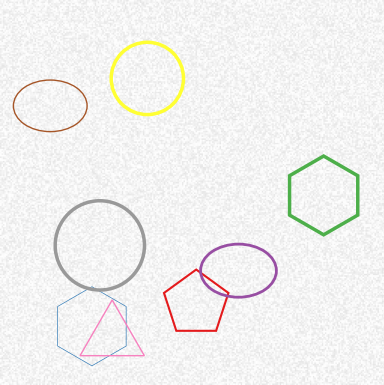[{"shape": "pentagon", "thickness": 1.5, "radius": 0.44, "center": [0.51, 0.212]}, {"shape": "hexagon", "thickness": 0.5, "radius": 0.51, "center": [0.239, 0.153]}, {"shape": "hexagon", "thickness": 2.5, "radius": 0.51, "center": [0.841, 0.492]}, {"shape": "oval", "thickness": 2, "radius": 0.49, "center": [0.619, 0.297]}, {"shape": "circle", "thickness": 2.5, "radius": 0.47, "center": [0.383, 0.796]}, {"shape": "oval", "thickness": 1, "radius": 0.48, "center": [0.131, 0.725]}, {"shape": "triangle", "thickness": 1, "radius": 0.48, "center": [0.291, 0.124]}, {"shape": "circle", "thickness": 2.5, "radius": 0.58, "center": [0.259, 0.363]}]